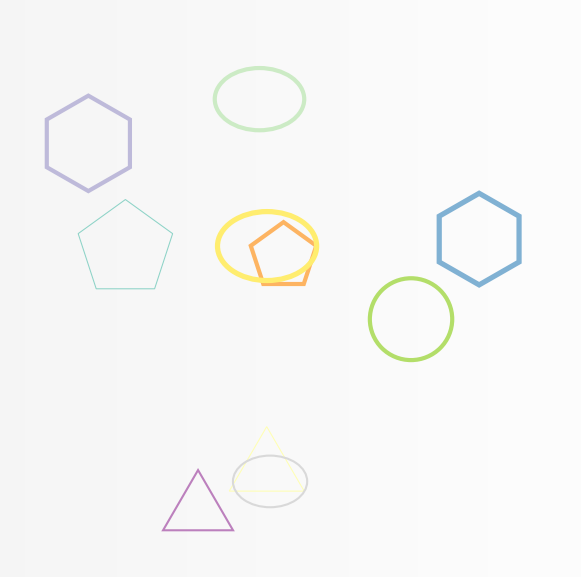[{"shape": "pentagon", "thickness": 0.5, "radius": 0.43, "center": [0.216, 0.568]}, {"shape": "triangle", "thickness": 0.5, "radius": 0.37, "center": [0.459, 0.186]}, {"shape": "hexagon", "thickness": 2, "radius": 0.41, "center": [0.152, 0.751]}, {"shape": "hexagon", "thickness": 2.5, "radius": 0.4, "center": [0.824, 0.585]}, {"shape": "pentagon", "thickness": 2, "radius": 0.3, "center": [0.488, 0.555]}, {"shape": "circle", "thickness": 2, "radius": 0.35, "center": [0.707, 0.446]}, {"shape": "oval", "thickness": 1, "radius": 0.32, "center": [0.465, 0.166]}, {"shape": "triangle", "thickness": 1, "radius": 0.35, "center": [0.341, 0.116]}, {"shape": "oval", "thickness": 2, "radius": 0.38, "center": [0.446, 0.827]}, {"shape": "oval", "thickness": 2.5, "radius": 0.43, "center": [0.459, 0.573]}]